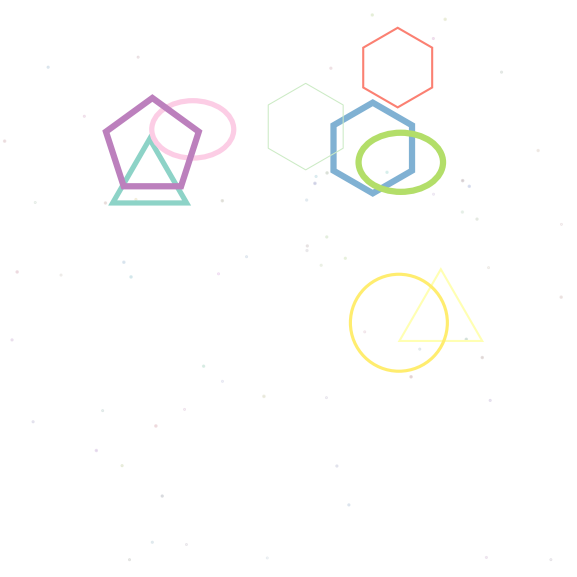[{"shape": "triangle", "thickness": 2.5, "radius": 0.37, "center": [0.259, 0.685]}, {"shape": "triangle", "thickness": 1, "radius": 0.41, "center": [0.763, 0.45]}, {"shape": "hexagon", "thickness": 1, "radius": 0.34, "center": [0.689, 0.882]}, {"shape": "hexagon", "thickness": 3, "radius": 0.39, "center": [0.645, 0.743]}, {"shape": "oval", "thickness": 3, "radius": 0.37, "center": [0.694, 0.718]}, {"shape": "oval", "thickness": 2.5, "radius": 0.35, "center": [0.334, 0.775]}, {"shape": "pentagon", "thickness": 3, "radius": 0.42, "center": [0.264, 0.745]}, {"shape": "hexagon", "thickness": 0.5, "radius": 0.37, "center": [0.529, 0.78]}, {"shape": "circle", "thickness": 1.5, "radius": 0.42, "center": [0.691, 0.44]}]